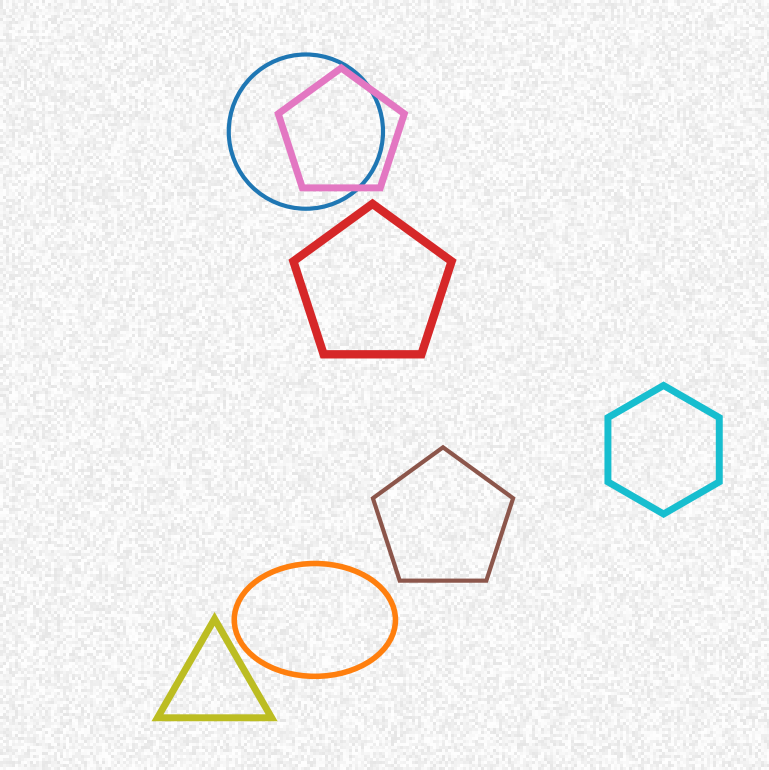[{"shape": "circle", "thickness": 1.5, "radius": 0.5, "center": [0.397, 0.829]}, {"shape": "oval", "thickness": 2, "radius": 0.52, "center": [0.409, 0.195]}, {"shape": "pentagon", "thickness": 3, "radius": 0.54, "center": [0.484, 0.627]}, {"shape": "pentagon", "thickness": 1.5, "radius": 0.48, "center": [0.575, 0.323]}, {"shape": "pentagon", "thickness": 2.5, "radius": 0.43, "center": [0.443, 0.826]}, {"shape": "triangle", "thickness": 2.5, "radius": 0.43, "center": [0.279, 0.111]}, {"shape": "hexagon", "thickness": 2.5, "radius": 0.42, "center": [0.862, 0.416]}]